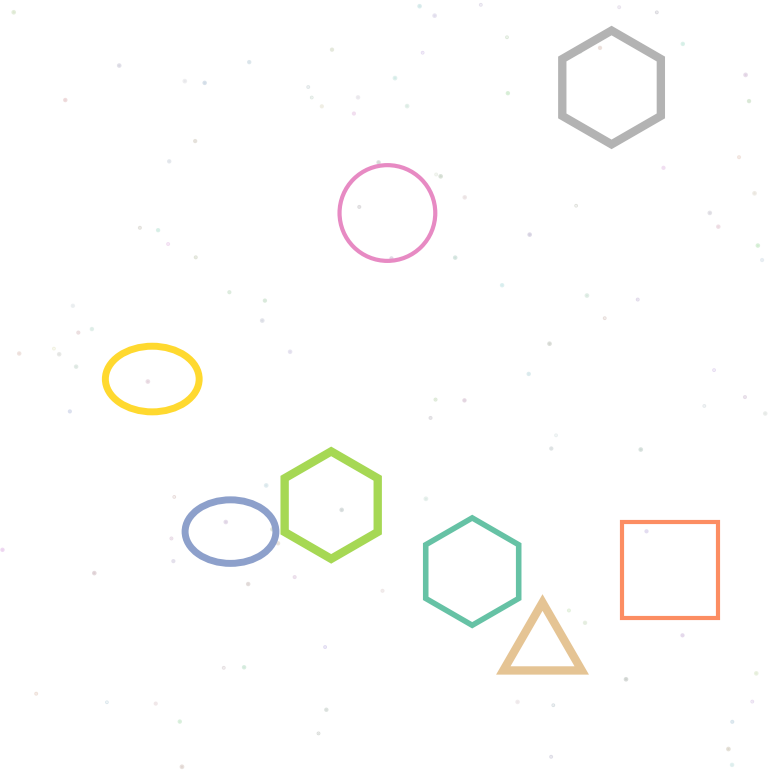[{"shape": "hexagon", "thickness": 2, "radius": 0.35, "center": [0.613, 0.258]}, {"shape": "square", "thickness": 1.5, "radius": 0.31, "center": [0.87, 0.259]}, {"shape": "oval", "thickness": 2.5, "radius": 0.29, "center": [0.299, 0.31]}, {"shape": "circle", "thickness": 1.5, "radius": 0.31, "center": [0.503, 0.723]}, {"shape": "hexagon", "thickness": 3, "radius": 0.35, "center": [0.43, 0.344]}, {"shape": "oval", "thickness": 2.5, "radius": 0.3, "center": [0.198, 0.508]}, {"shape": "triangle", "thickness": 3, "radius": 0.29, "center": [0.705, 0.159]}, {"shape": "hexagon", "thickness": 3, "radius": 0.37, "center": [0.794, 0.886]}]